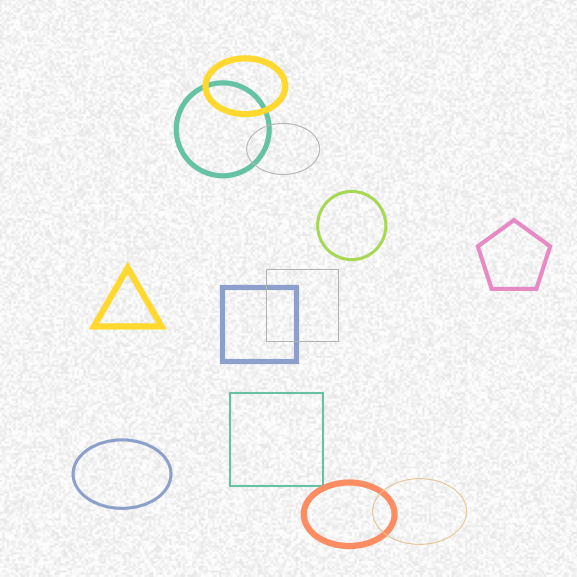[{"shape": "square", "thickness": 1, "radius": 0.4, "center": [0.479, 0.237]}, {"shape": "circle", "thickness": 2.5, "radius": 0.4, "center": [0.386, 0.775]}, {"shape": "oval", "thickness": 3, "radius": 0.39, "center": [0.605, 0.109]}, {"shape": "square", "thickness": 2.5, "radius": 0.32, "center": [0.448, 0.437]}, {"shape": "oval", "thickness": 1.5, "radius": 0.42, "center": [0.211, 0.178]}, {"shape": "pentagon", "thickness": 2, "radius": 0.33, "center": [0.89, 0.552]}, {"shape": "circle", "thickness": 1.5, "radius": 0.3, "center": [0.609, 0.609]}, {"shape": "oval", "thickness": 3, "radius": 0.35, "center": [0.425, 0.85]}, {"shape": "triangle", "thickness": 3, "radius": 0.34, "center": [0.221, 0.468]}, {"shape": "oval", "thickness": 0.5, "radius": 0.41, "center": [0.727, 0.113]}, {"shape": "square", "thickness": 0.5, "radius": 0.31, "center": [0.523, 0.471]}, {"shape": "oval", "thickness": 0.5, "radius": 0.32, "center": [0.49, 0.741]}]